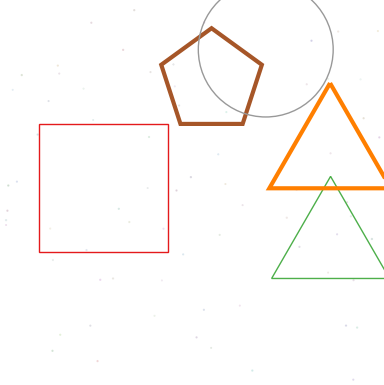[{"shape": "square", "thickness": 1, "radius": 0.83, "center": [0.268, 0.512]}, {"shape": "triangle", "thickness": 1, "radius": 0.88, "center": [0.859, 0.365]}, {"shape": "triangle", "thickness": 3, "radius": 0.91, "center": [0.857, 0.602]}, {"shape": "pentagon", "thickness": 3, "radius": 0.69, "center": [0.549, 0.789]}, {"shape": "circle", "thickness": 1, "radius": 0.88, "center": [0.69, 0.871]}]